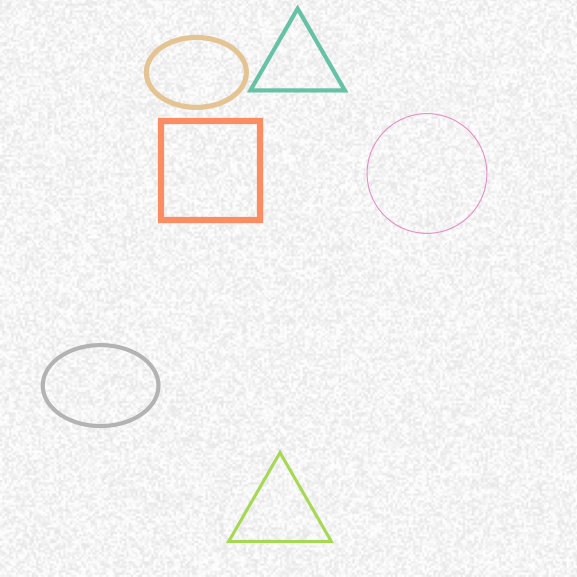[{"shape": "triangle", "thickness": 2, "radius": 0.47, "center": [0.515, 0.89]}, {"shape": "square", "thickness": 3, "radius": 0.43, "center": [0.365, 0.704]}, {"shape": "circle", "thickness": 0.5, "radius": 0.52, "center": [0.739, 0.699]}, {"shape": "triangle", "thickness": 1.5, "radius": 0.51, "center": [0.485, 0.113]}, {"shape": "oval", "thickness": 2.5, "radius": 0.43, "center": [0.34, 0.874]}, {"shape": "oval", "thickness": 2, "radius": 0.5, "center": [0.174, 0.331]}]